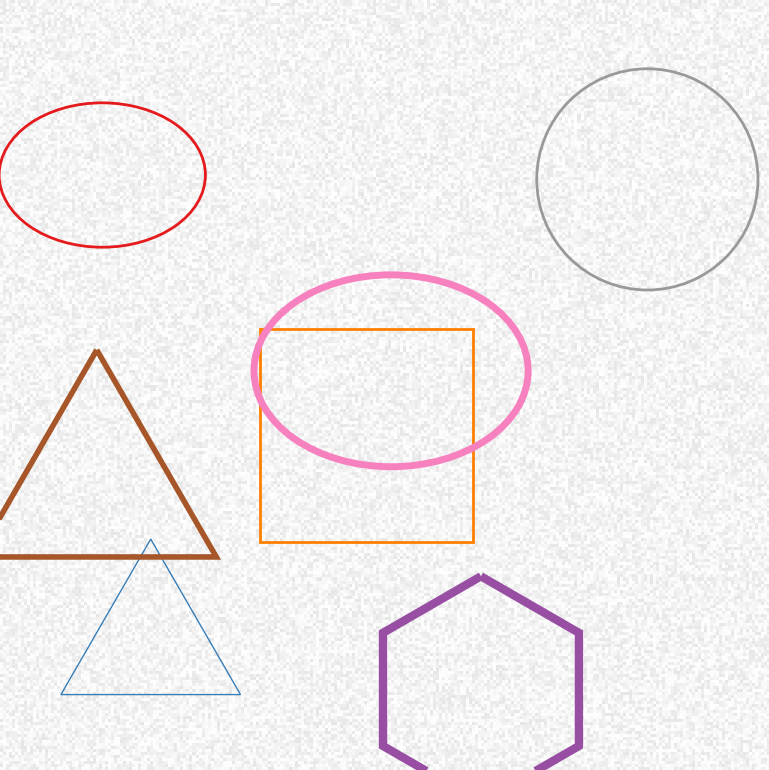[{"shape": "oval", "thickness": 1, "radius": 0.67, "center": [0.133, 0.773]}, {"shape": "triangle", "thickness": 0.5, "radius": 0.67, "center": [0.196, 0.165]}, {"shape": "hexagon", "thickness": 3, "radius": 0.73, "center": [0.625, 0.105]}, {"shape": "square", "thickness": 1, "radius": 0.69, "center": [0.476, 0.435]}, {"shape": "triangle", "thickness": 2, "radius": 0.9, "center": [0.126, 0.366]}, {"shape": "oval", "thickness": 2.5, "radius": 0.89, "center": [0.508, 0.518]}, {"shape": "circle", "thickness": 1, "radius": 0.72, "center": [0.841, 0.767]}]